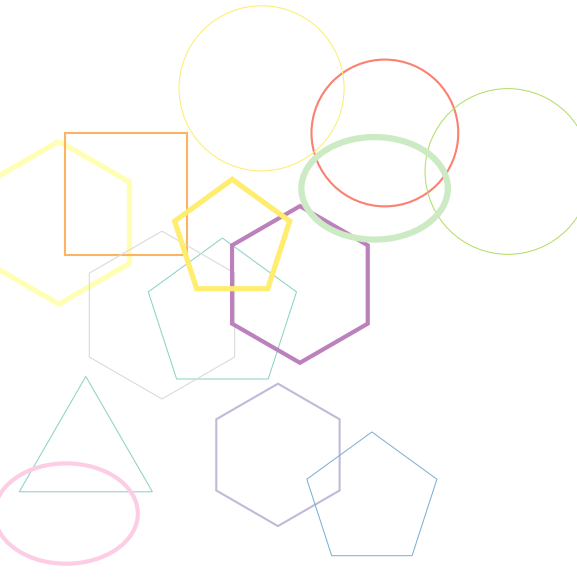[{"shape": "pentagon", "thickness": 0.5, "radius": 0.67, "center": [0.385, 0.452]}, {"shape": "triangle", "thickness": 0.5, "radius": 0.67, "center": [0.149, 0.214]}, {"shape": "hexagon", "thickness": 2.5, "radius": 0.71, "center": [0.102, 0.614]}, {"shape": "hexagon", "thickness": 1, "radius": 0.62, "center": [0.481, 0.211]}, {"shape": "circle", "thickness": 1, "radius": 0.64, "center": [0.666, 0.769]}, {"shape": "pentagon", "thickness": 0.5, "radius": 0.59, "center": [0.644, 0.133]}, {"shape": "square", "thickness": 1, "radius": 0.53, "center": [0.218, 0.663]}, {"shape": "circle", "thickness": 0.5, "radius": 0.72, "center": [0.88, 0.702]}, {"shape": "oval", "thickness": 2, "radius": 0.62, "center": [0.115, 0.11]}, {"shape": "hexagon", "thickness": 0.5, "radius": 0.73, "center": [0.281, 0.454]}, {"shape": "hexagon", "thickness": 2, "radius": 0.68, "center": [0.519, 0.507]}, {"shape": "oval", "thickness": 3, "radius": 0.63, "center": [0.649, 0.673]}, {"shape": "circle", "thickness": 0.5, "radius": 0.71, "center": [0.453, 0.846]}, {"shape": "pentagon", "thickness": 2.5, "radius": 0.52, "center": [0.402, 0.584]}]